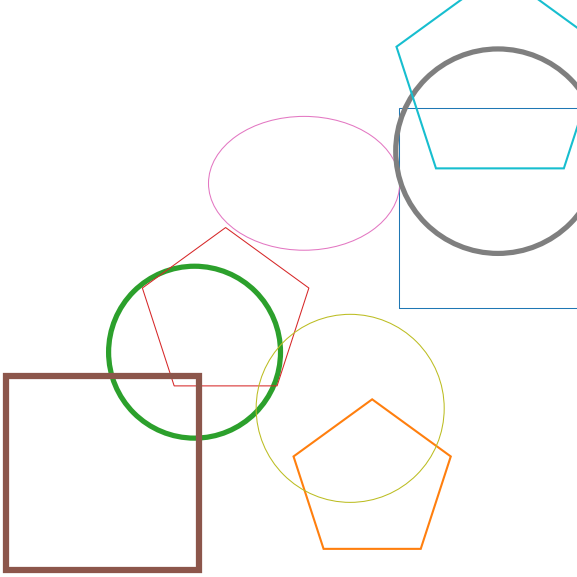[{"shape": "square", "thickness": 0.5, "radius": 0.87, "center": [0.864, 0.638]}, {"shape": "pentagon", "thickness": 1, "radius": 0.72, "center": [0.644, 0.165]}, {"shape": "circle", "thickness": 2.5, "radius": 0.74, "center": [0.337, 0.389]}, {"shape": "pentagon", "thickness": 0.5, "radius": 0.76, "center": [0.391, 0.454]}, {"shape": "square", "thickness": 3, "radius": 0.84, "center": [0.177, 0.18]}, {"shape": "oval", "thickness": 0.5, "radius": 0.83, "center": [0.527, 0.682]}, {"shape": "circle", "thickness": 2.5, "radius": 0.89, "center": [0.862, 0.737]}, {"shape": "circle", "thickness": 0.5, "radius": 0.81, "center": [0.606, 0.292]}, {"shape": "pentagon", "thickness": 1, "radius": 0.94, "center": [0.866, 0.86]}]